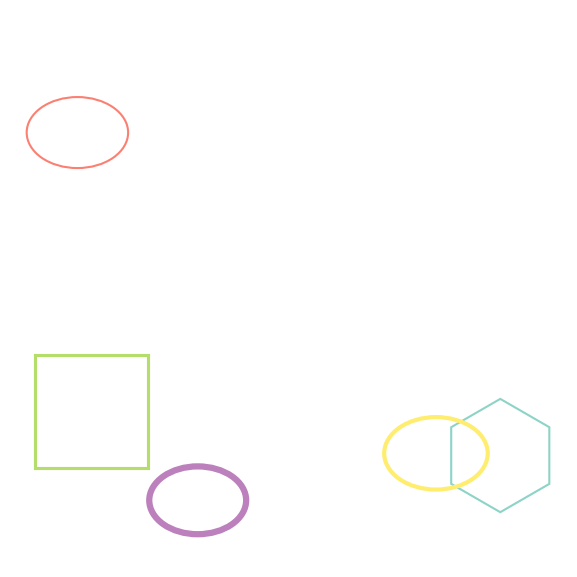[{"shape": "hexagon", "thickness": 1, "radius": 0.49, "center": [0.866, 0.21]}, {"shape": "oval", "thickness": 1, "radius": 0.44, "center": [0.134, 0.77]}, {"shape": "square", "thickness": 1.5, "radius": 0.49, "center": [0.158, 0.286]}, {"shape": "oval", "thickness": 3, "radius": 0.42, "center": [0.342, 0.133]}, {"shape": "oval", "thickness": 2, "radius": 0.45, "center": [0.755, 0.214]}]